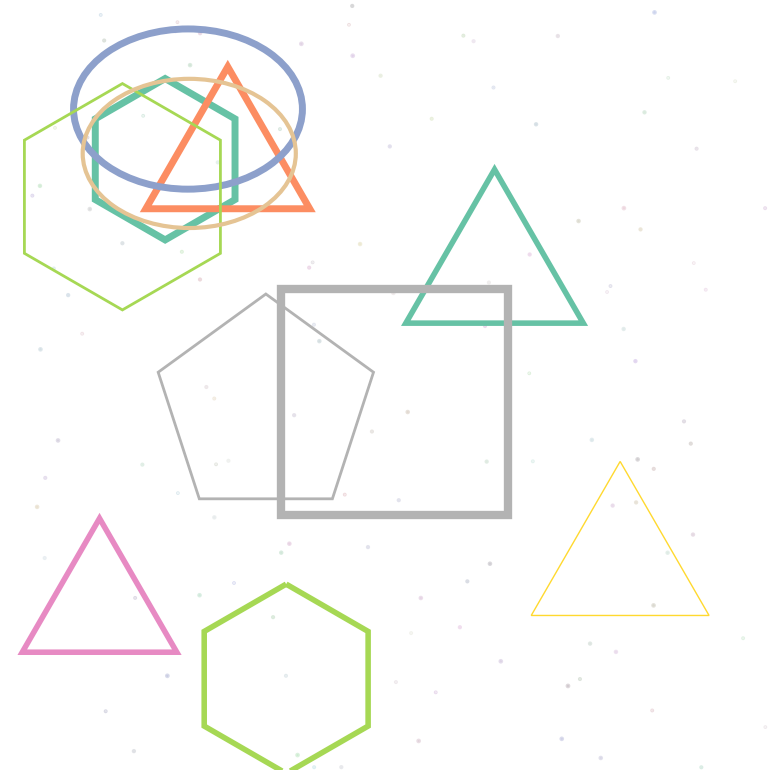[{"shape": "triangle", "thickness": 2, "radius": 0.67, "center": [0.642, 0.647]}, {"shape": "hexagon", "thickness": 2.5, "radius": 0.52, "center": [0.214, 0.793]}, {"shape": "triangle", "thickness": 2.5, "radius": 0.61, "center": [0.296, 0.79]}, {"shape": "oval", "thickness": 2.5, "radius": 0.74, "center": [0.244, 0.858]}, {"shape": "triangle", "thickness": 2, "radius": 0.58, "center": [0.129, 0.211]}, {"shape": "hexagon", "thickness": 1, "radius": 0.73, "center": [0.159, 0.744]}, {"shape": "hexagon", "thickness": 2, "radius": 0.61, "center": [0.372, 0.118]}, {"shape": "triangle", "thickness": 0.5, "radius": 0.67, "center": [0.805, 0.267]}, {"shape": "oval", "thickness": 1.5, "radius": 0.69, "center": [0.246, 0.801]}, {"shape": "pentagon", "thickness": 1, "radius": 0.74, "center": [0.345, 0.471]}, {"shape": "square", "thickness": 3, "radius": 0.74, "center": [0.513, 0.478]}]